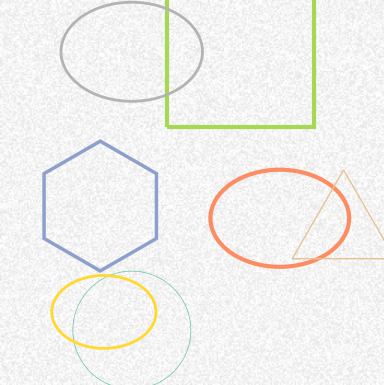[{"shape": "circle", "thickness": 0.5, "radius": 0.77, "center": [0.342, 0.143]}, {"shape": "oval", "thickness": 3, "radius": 0.9, "center": [0.727, 0.433]}, {"shape": "hexagon", "thickness": 2.5, "radius": 0.84, "center": [0.26, 0.465]}, {"shape": "square", "thickness": 3, "radius": 0.95, "center": [0.625, 0.86]}, {"shape": "oval", "thickness": 2, "radius": 0.68, "center": [0.27, 0.19]}, {"shape": "triangle", "thickness": 1, "radius": 0.77, "center": [0.892, 0.405]}, {"shape": "oval", "thickness": 2, "radius": 0.92, "center": [0.342, 0.866]}]